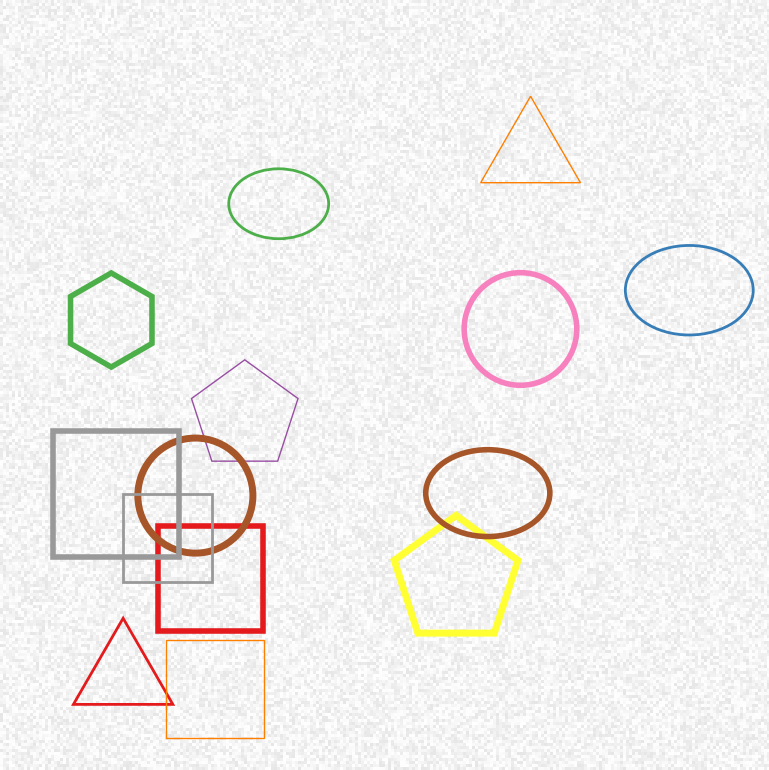[{"shape": "triangle", "thickness": 1, "radius": 0.37, "center": [0.16, 0.122]}, {"shape": "square", "thickness": 2, "radius": 0.34, "center": [0.274, 0.249]}, {"shape": "oval", "thickness": 1, "radius": 0.42, "center": [0.895, 0.623]}, {"shape": "hexagon", "thickness": 2, "radius": 0.31, "center": [0.144, 0.584]}, {"shape": "oval", "thickness": 1, "radius": 0.32, "center": [0.362, 0.735]}, {"shape": "pentagon", "thickness": 0.5, "radius": 0.36, "center": [0.318, 0.46]}, {"shape": "triangle", "thickness": 0.5, "radius": 0.37, "center": [0.689, 0.8]}, {"shape": "square", "thickness": 0.5, "radius": 0.32, "center": [0.28, 0.106]}, {"shape": "pentagon", "thickness": 2.5, "radius": 0.42, "center": [0.592, 0.246]}, {"shape": "circle", "thickness": 2.5, "radius": 0.37, "center": [0.254, 0.356]}, {"shape": "oval", "thickness": 2, "radius": 0.4, "center": [0.633, 0.36]}, {"shape": "circle", "thickness": 2, "radius": 0.37, "center": [0.676, 0.573]}, {"shape": "square", "thickness": 1, "radius": 0.29, "center": [0.218, 0.301]}, {"shape": "square", "thickness": 2, "radius": 0.41, "center": [0.15, 0.359]}]